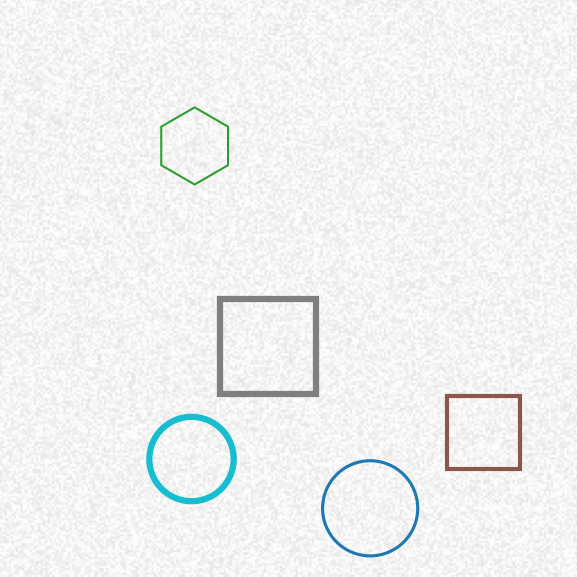[{"shape": "circle", "thickness": 1.5, "radius": 0.41, "center": [0.641, 0.119]}, {"shape": "hexagon", "thickness": 1, "radius": 0.33, "center": [0.337, 0.746]}, {"shape": "square", "thickness": 2, "radius": 0.32, "center": [0.837, 0.25]}, {"shape": "square", "thickness": 3, "radius": 0.41, "center": [0.464, 0.399]}, {"shape": "circle", "thickness": 3, "radius": 0.37, "center": [0.332, 0.204]}]